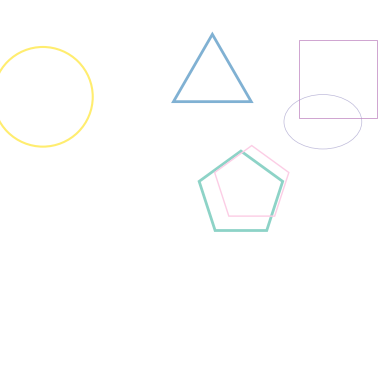[{"shape": "pentagon", "thickness": 2, "radius": 0.57, "center": [0.626, 0.494]}, {"shape": "oval", "thickness": 0.5, "radius": 0.51, "center": [0.839, 0.684]}, {"shape": "triangle", "thickness": 2, "radius": 0.58, "center": [0.552, 0.794]}, {"shape": "pentagon", "thickness": 1, "radius": 0.51, "center": [0.654, 0.521]}, {"shape": "square", "thickness": 0.5, "radius": 0.51, "center": [0.878, 0.794]}, {"shape": "circle", "thickness": 1.5, "radius": 0.65, "center": [0.111, 0.749]}]